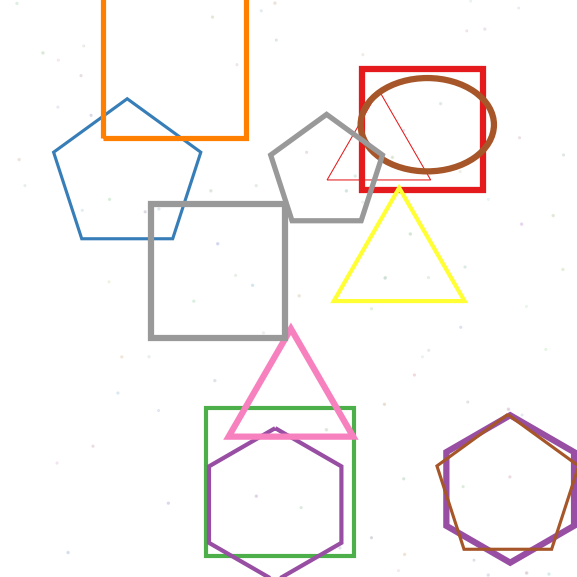[{"shape": "square", "thickness": 3, "radius": 0.52, "center": [0.731, 0.774]}, {"shape": "triangle", "thickness": 0.5, "radius": 0.52, "center": [0.656, 0.739]}, {"shape": "pentagon", "thickness": 1.5, "radius": 0.67, "center": [0.22, 0.694]}, {"shape": "square", "thickness": 2, "radius": 0.64, "center": [0.485, 0.164]}, {"shape": "hexagon", "thickness": 2, "radius": 0.66, "center": [0.477, 0.125]}, {"shape": "hexagon", "thickness": 3, "radius": 0.64, "center": [0.883, 0.152]}, {"shape": "square", "thickness": 2.5, "radius": 0.62, "center": [0.302, 0.884]}, {"shape": "triangle", "thickness": 2, "radius": 0.65, "center": [0.691, 0.543]}, {"shape": "pentagon", "thickness": 1.5, "radius": 0.65, "center": [0.879, 0.152]}, {"shape": "oval", "thickness": 3, "radius": 0.58, "center": [0.74, 0.783]}, {"shape": "triangle", "thickness": 3, "radius": 0.62, "center": [0.504, 0.305]}, {"shape": "square", "thickness": 3, "radius": 0.58, "center": [0.377, 0.53]}, {"shape": "pentagon", "thickness": 2.5, "radius": 0.51, "center": [0.566, 0.699]}]